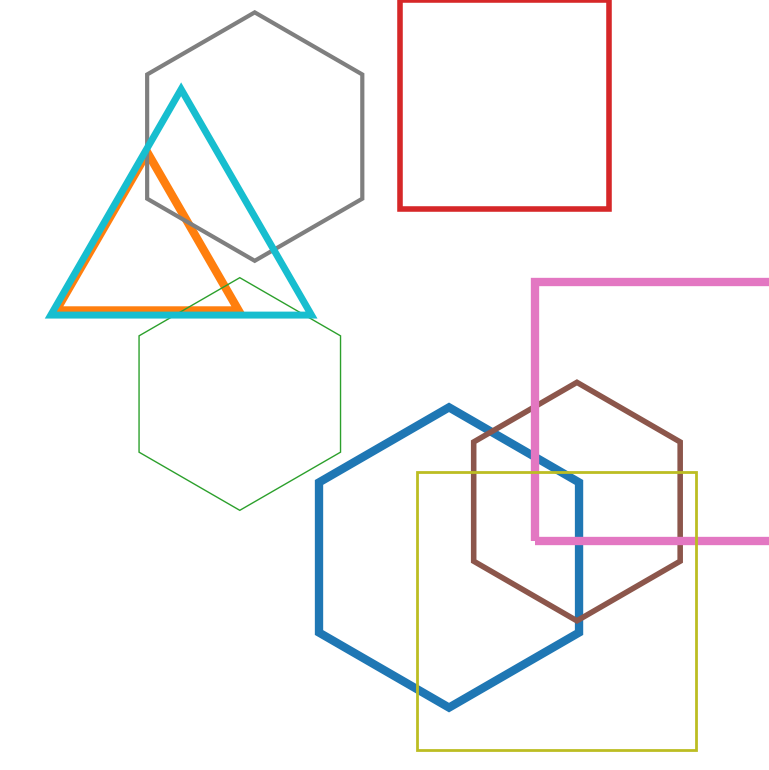[{"shape": "hexagon", "thickness": 3, "radius": 0.97, "center": [0.583, 0.276]}, {"shape": "triangle", "thickness": 3, "radius": 0.68, "center": [0.191, 0.665]}, {"shape": "hexagon", "thickness": 0.5, "radius": 0.76, "center": [0.311, 0.488]}, {"shape": "square", "thickness": 2, "radius": 0.68, "center": [0.655, 0.865]}, {"shape": "hexagon", "thickness": 2, "radius": 0.77, "center": [0.749, 0.349]}, {"shape": "square", "thickness": 3, "radius": 0.84, "center": [0.863, 0.465]}, {"shape": "hexagon", "thickness": 1.5, "radius": 0.81, "center": [0.331, 0.823]}, {"shape": "square", "thickness": 1, "radius": 0.9, "center": [0.722, 0.206]}, {"shape": "triangle", "thickness": 2.5, "radius": 0.98, "center": [0.235, 0.689]}]